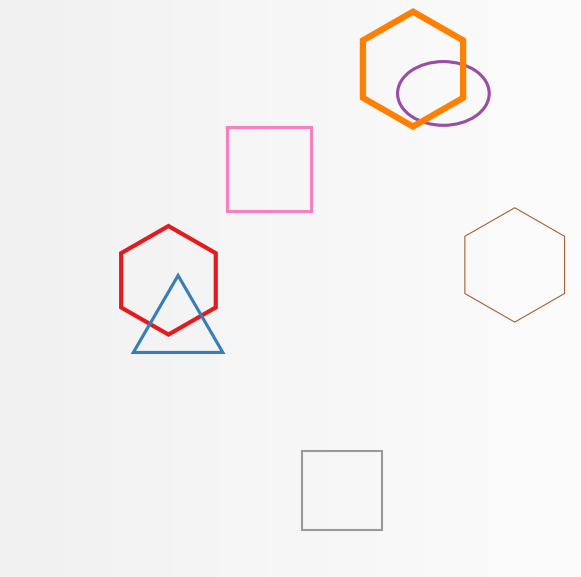[{"shape": "hexagon", "thickness": 2, "radius": 0.47, "center": [0.29, 0.514]}, {"shape": "triangle", "thickness": 1.5, "radius": 0.44, "center": [0.306, 0.433]}, {"shape": "oval", "thickness": 1.5, "radius": 0.39, "center": [0.763, 0.837]}, {"shape": "hexagon", "thickness": 3, "radius": 0.5, "center": [0.711, 0.879]}, {"shape": "hexagon", "thickness": 0.5, "radius": 0.5, "center": [0.886, 0.54]}, {"shape": "square", "thickness": 1.5, "radius": 0.36, "center": [0.463, 0.707]}, {"shape": "square", "thickness": 1, "radius": 0.34, "center": [0.588, 0.15]}]